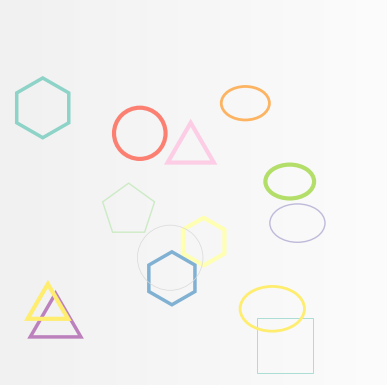[{"shape": "hexagon", "thickness": 2.5, "radius": 0.39, "center": [0.11, 0.72]}, {"shape": "square", "thickness": 0.5, "radius": 0.36, "center": [0.735, 0.103]}, {"shape": "hexagon", "thickness": 3, "radius": 0.31, "center": [0.526, 0.373]}, {"shape": "oval", "thickness": 1, "radius": 0.36, "center": [0.768, 0.42]}, {"shape": "circle", "thickness": 3, "radius": 0.33, "center": [0.361, 0.654]}, {"shape": "hexagon", "thickness": 2.5, "radius": 0.34, "center": [0.444, 0.277]}, {"shape": "oval", "thickness": 2, "radius": 0.31, "center": [0.633, 0.732]}, {"shape": "oval", "thickness": 3, "radius": 0.31, "center": [0.748, 0.528]}, {"shape": "triangle", "thickness": 3, "radius": 0.34, "center": [0.492, 0.612]}, {"shape": "circle", "thickness": 0.5, "radius": 0.42, "center": [0.439, 0.331]}, {"shape": "triangle", "thickness": 2.5, "radius": 0.38, "center": [0.143, 0.163]}, {"shape": "pentagon", "thickness": 1, "radius": 0.35, "center": [0.332, 0.454]}, {"shape": "oval", "thickness": 2, "radius": 0.42, "center": [0.703, 0.198]}, {"shape": "triangle", "thickness": 3, "radius": 0.3, "center": [0.124, 0.202]}]